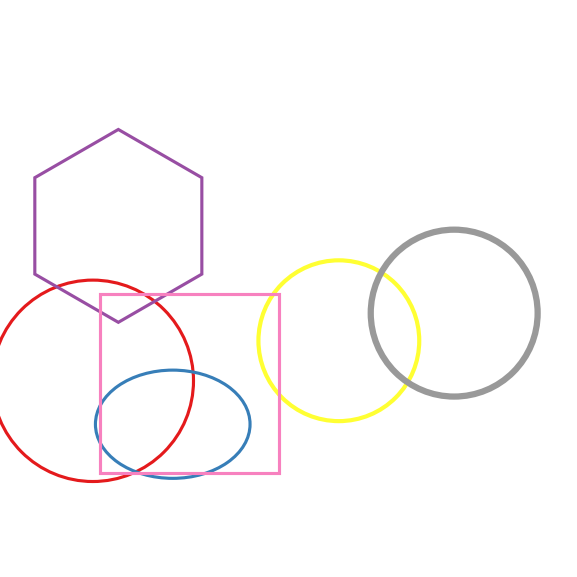[{"shape": "circle", "thickness": 1.5, "radius": 0.87, "center": [0.161, 0.34]}, {"shape": "oval", "thickness": 1.5, "radius": 0.67, "center": [0.299, 0.265]}, {"shape": "hexagon", "thickness": 1.5, "radius": 0.83, "center": [0.205, 0.608]}, {"shape": "circle", "thickness": 2, "radius": 0.7, "center": [0.587, 0.409]}, {"shape": "square", "thickness": 1.5, "radius": 0.77, "center": [0.329, 0.335]}, {"shape": "circle", "thickness": 3, "radius": 0.72, "center": [0.786, 0.457]}]